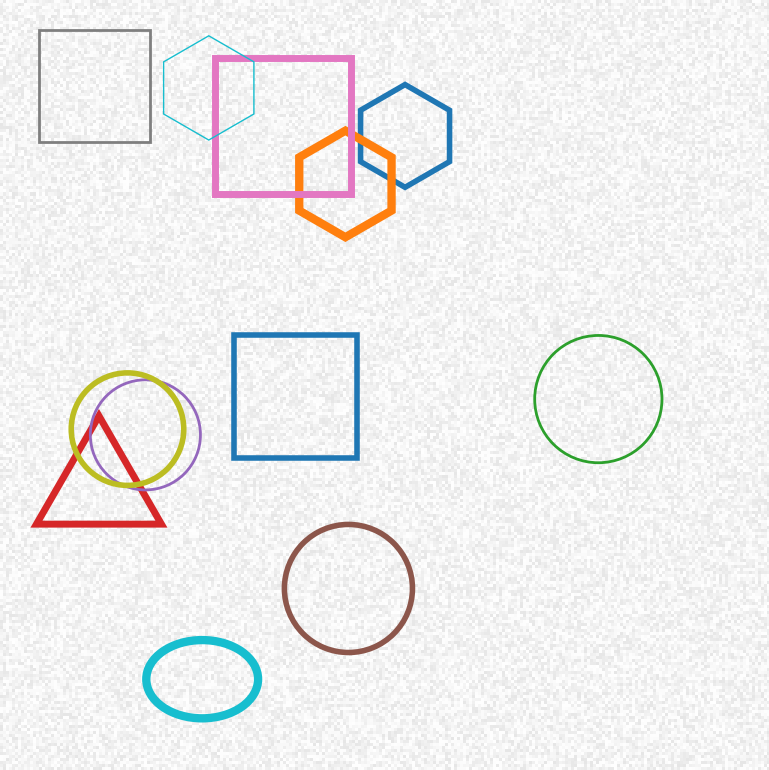[{"shape": "square", "thickness": 2, "radius": 0.4, "center": [0.384, 0.485]}, {"shape": "hexagon", "thickness": 2, "radius": 0.33, "center": [0.526, 0.823]}, {"shape": "hexagon", "thickness": 3, "radius": 0.35, "center": [0.449, 0.761]}, {"shape": "circle", "thickness": 1, "radius": 0.41, "center": [0.777, 0.482]}, {"shape": "triangle", "thickness": 2.5, "radius": 0.47, "center": [0.129, 0.366]}, {"shape": "circle", "thickness": 1, "radius": 0.36, "center": [0.189, 0.435]}, {"shape": "circle", "thickness": 2, "radius": 0.42, "center": [0.453, 0.236]}, {"shape": "square", "thickness": 2.5, "radius": 0.44, "center": [0.368, 0.837]}, {"shape": "square", "thickness": 1, "radius": 0.36, "center": [0.123, 0.888]}, {"shape": "circle", "thickness": 2, "radius": 0.37, "center": [0.166, 0.443]}, {"shape": "oval", "thickness": 3, "radius": 0.36, "center": [0.263, 0.118]}, {"shape": "hexagon", "thickness": 0.5, "radius": 0.34, "center": [0.271, 0.886]}]